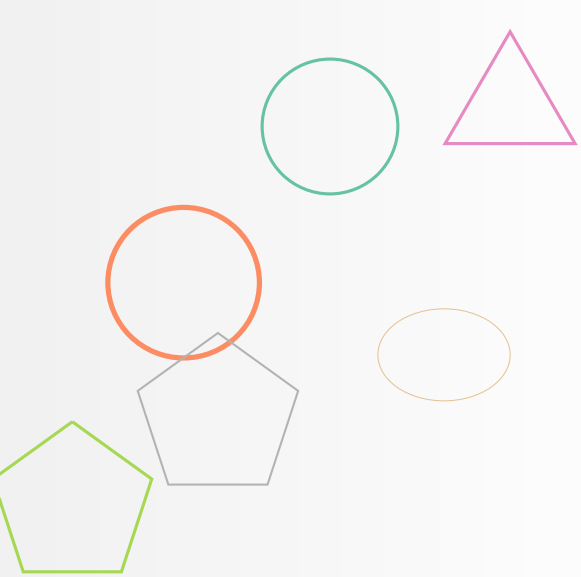[{"shape": "circle", "thickness": 1.5, "radius": 0.58, "center": [0.568, 0.78]}, {"shape": "circle", "thickness": 2.5, "radius": 0.65, "center": [0.316, 0.51]}, {"shape": "triangle", "thickness": 1.5, "radius": 0.65, "center": [0.878, 0.815]}, {"shape": "pentagon", "thickness": 1.5, "radius": 0.72, "center": [0.124, 0.125]}, {"shape": "oval", "thickness": 0.5, "radius": 0.57, "center": [0.764, 0.385]}, {"shape": "pentagon", "thickness": 1, "radius": 0.73, "center": [0.375, 0.277]}]